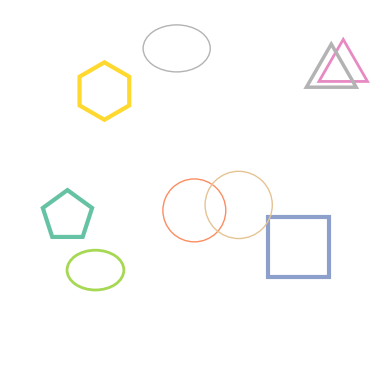[{"shape": "pentagon", "thickness": 3, "radius": 0.34, "center": [0.175, 0.439]}, {"shape": "circle", "thickness": 1, "radius": 0.41, "center": [0.505, 0.454]}, {"shape": "square", "thickness": 3, "radius": 0.39, "center": [0.775, 0.358]}, {"shape": "triangle", "thickness": 2, "radius": 0.36, "center": [0.892, 0.825]}, {"shape": "oval", "thickness": 2, "radius": 0.37, "center": [0.248, 0.298]}, {"shape": "hexagon", "thickness": 3, "radius": 0.37, "center": [0.271, 0.763]}, {"shape": "circle", "thickness": 1, "radius": 0.44, "center": [0.62, 0.468]}, {"shape": "oval", "thickness": 1, "radius": 0.44, "center": [0.459, 0.874]}, {"shape": "triangle", "thickness": 2.5, "radius": 0.37, "center": [0.86, 0.811]}]